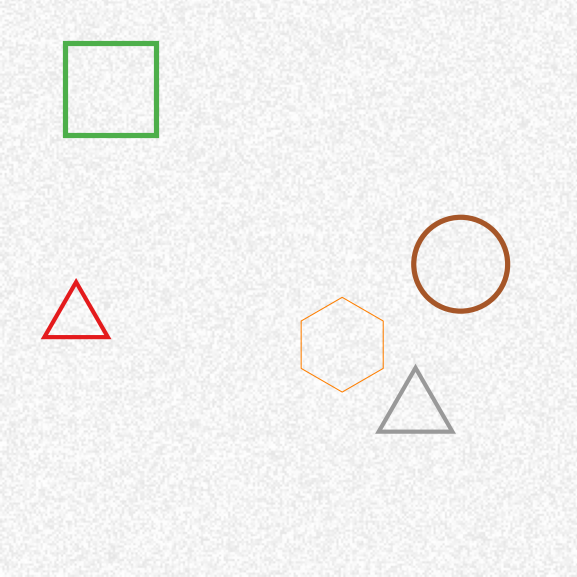[{"shape": "triangle", "thickness": 2, "radius": 0.32, "center": [0.132, 0.447]}, {"shape": "square", "thickness": 2.5, "radius": 0.4, "center": [0.191, 0.846]}, {"shape": "hexagon", "thickness": 0.5, "radius": 0.41, "center": [0.593, 0.402]}, {"shape": "circle", "thickness": 2.5, "radius": 0.41, "center": [0.798, 0.542]}, {"shape": "triangle", "thickness": 2, "radius": 0.37, "center": [0.72, 0.288]}]